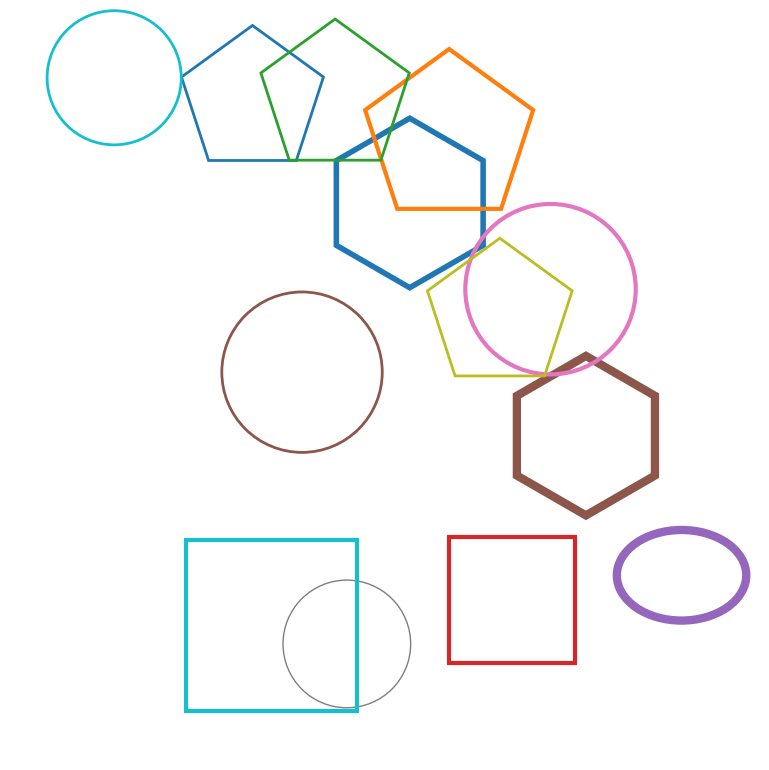[{"shape": "hexagon", "thickness": 2, "radius": 0.55, "center": [0.532, 0.736]}, {"shape": "pentagon", "thickness": 1, "radius": 0.48, "center": [0.328, 0.87]}, {"shape": "pentagon", "thickness": 1.5, "radius": 0.57, "center": [0.583, 0.822]}, {"shape": "pentagon", "thickness": 1, "radius": 0.51, "center": [0.435, 0.874]}, {"shape": "square", "thickness": 1.5, "radius": 0.41, "center": [0.665, 0.221]}, {"shape": "oval", "thickness": 3, "radius": 0.42, "center": [0.885, 0.253]}, {"shape": "hexagon", "thickness": 3, "radius": 0.52, "center": [0.761, 0.434]}, {"shape": "circle", "thickness": 1, "radius": 0.52, "center": [0.392, 0.517]}, {"shape": "circle", "thickness": 1.5, "radius": 0.55, "center": [0.715, 0.624]}, {"shape": "circle", "thickness": 0.5, "radius": 0.41, "center": [0.45, 0.164]}, {"shape": "pentagon", "thickness": 1, "radius": 0.49, "center": [0.649, 0.592]}, {"shape": "circle", "thickness": 1, "radius": 0.44, "center": [0.148, 0.899]}, {"shape": "square", "thickness": 1.5, "radius": 0.55, "center": [0.353, 0.187]}]